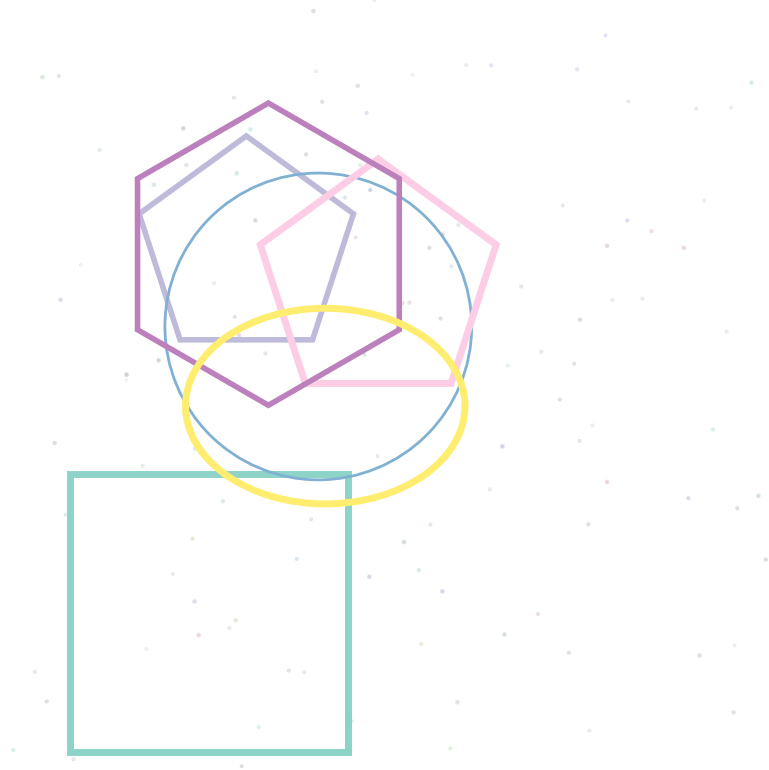[{"shape": "square", "thickness": 2.5, "radius": 0.9, "center": [0.272, 0.204]}, {"shape": "pentagon", "thickness": 2, "radius": 0.73, "center": [0.32, 0.677]}, {"shape": "circle", "thickness": 1, "radius": 1.0, "center": [0.413, 0.576]}, {"shape": "pentagon", "thickness": 2.5, "radius": 0.81, "center": [0.491, 0.632]}, {"shape": "hexagon", "thickness": 2, "radius": 0.98, "center": [0.349, 0.67]}, {"shape": "oval", "thickness": 2.5, "radius": 0.91, "center": [0.422, 0.473]}]